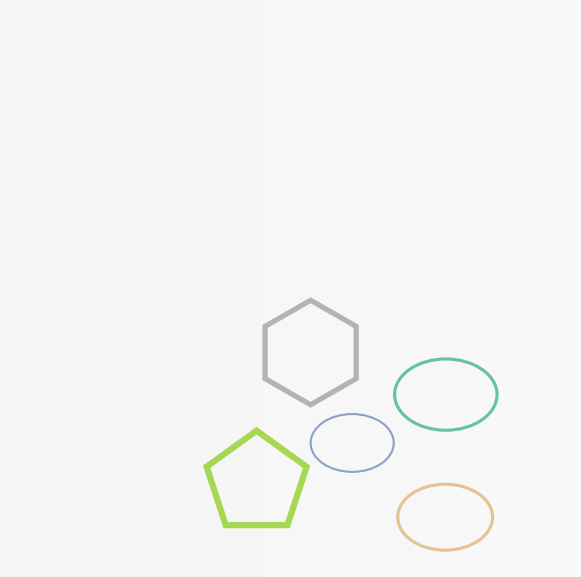[{"shape": "oval", "thickness": 1.5, "radius": 0.44, "center": [0.767, 0.316]}, {"shape": "oval", "thickness": 1, "radius": 0.36, "center": [0.606, 0.232]}, {"shape": "pentagon", "thickness": 3, "radius": 0.45, "center": [0.441, 0.163]}, {"shape": "oval", "thickness": 1.5, "radius": 0.41, "center": [0.766, 0.104]}, {"shape": "hexagon", "thickness": 2.5, "radius": 0.45, "center": [0.534, 0.389]}]